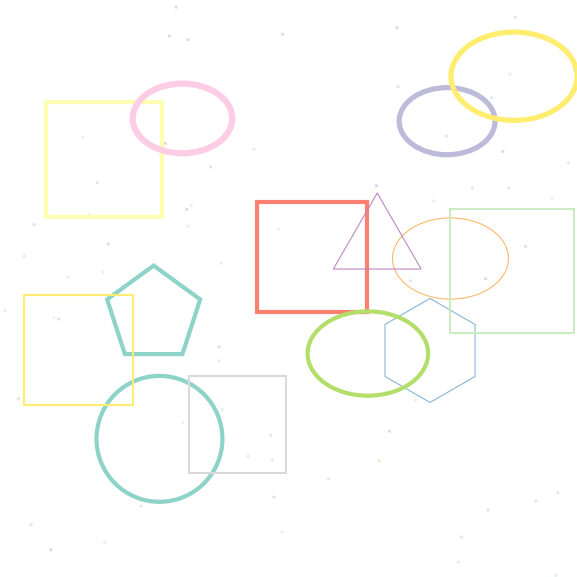[{"shape": "circle", "thickness": 2, "radius": 0.55, "center": [0.276, 0.239]}, {"shape": "pentagon", "thickness": 2, "radius": 0.42, "center": [0.266, 0.455]}, {"shape": "square", "thickness": 2, "radius": 0.5, "center": [0.18, 0.723]}, {"shape": "oval", "thickness": 2.5, "radius": 0.41, "center": [0.774, 0.789]}, {"shape": "square", "thickness": 2, "radius": 0.48, "center": [0.54, 0.554]}, {"shape": "hexagon", "thickness": 0.5, "radius": 0.45, "center": [0.745, 0.392]}, {"shape": "oval", "thickness": 0.5, "radius": 0.5, "center": [0.78, 0.552]}, {"shape": "oval", "thickness": 2, "radius": 0.52, "center": [0.637, 0.387]}, {"shape": "oval", "thickness": 3, "radius": 0.43, "center": [0.316, 0.794]}, {"shape": "square", "thickness": 1, "radius": 0.42, "center": [0.411, 0.264]}, {"shape": "triangle", "thickness": 0.5, "radius": 0.44, "center": [0.653, 0.577]}, {"shape": "square", "thickness": 1, "radius": 0.54, "center": [0.886, 0.529]}, {"shape": "square", "thickness": 1, "radius": 0.47, "center": [0.136, 0.393]}, {"shape": "oval", "thickness": 2.5, "radius": 0.55, "center": [0.89, 0.867]}]